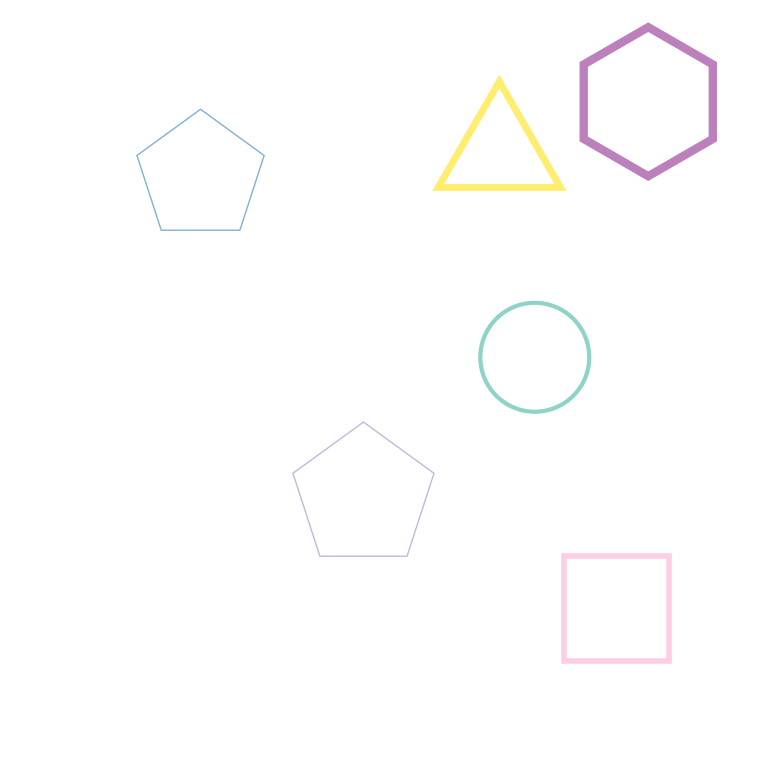[{"shape": "circle", "thickness": 1.5, "radius": 0.35, "center": [0.695, 0.536]}, {"shape": "pentagon", "thickness": 0.5, "radius": 0.48, "center": [0.472, 0.356]}, {"shape": "pentagon", "thickness": 0.5, "radius": 0.43, "center": [0.26, 0.771]}, {"shape": "square", "thickness": 2, "radius": 0.34, "center": [0.801, 0.209]}, {"shape": "hexagon", "thickness": 3, "radius": 0.48, "center": [0.842, 0.868]}, {"shape": "triangle", "thickness": 2.5, "radius": 0.46, "center": [0.648, 0.802]}]